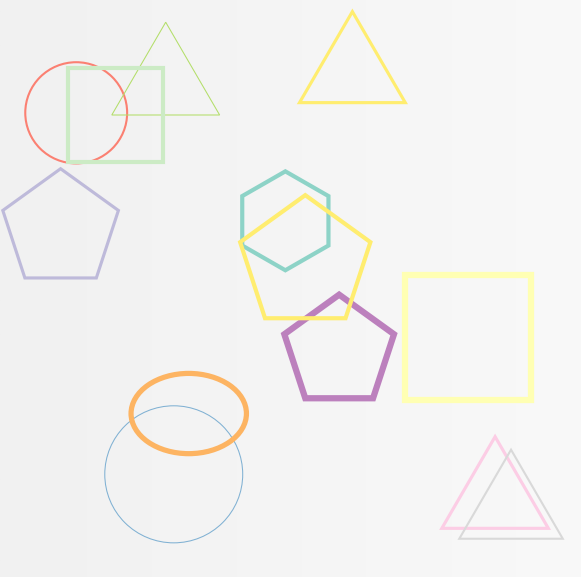[{"shape": "hexagon", "thickness": 2, "radius": 0.43, "center": [0.491, 0.617]}, {"shape": "square", "thickness": 3, "radius": 0.54, "center": [0.806, 0.415]}, {"shape": "pentagon", "thickness": 1.5, "radius": 0.52, "center": [0.104, 0.602]}, {"shape": "circle", "thickness": 1, "radius": 0.44, "center": [0.131, 0.804]}, {"shape": "circle", "thickness": 0.5, "radius": 0.59, "center": [0.299, 0.178]}, {"shape": "oval", "thickness": 2.5, "radius": 0.5, "center": [0.325, 0.283]}, {"shape": "triangle", "thickness": 0.5, "radius": 0.54, "center": [0.285, 0.854]}, {"shape": "triangle", "thickness": 1.5, "radius": 0.53, "center": [0.852, 0.137]}, {"shape": "triangle", "thickness": 1, "radius": 0.51, "center": [0.879, 0.118]}, {"shape": "pentagon", "thickness": 3, "radius": 0.5, "center": [0.584, 0.39]}, {"shape": "square", "thickness": 2, "radius": 0.41, "center": [0.199, 0.8]}, {"shape": "pentagon", "thickness": 2, "radius": 0.59, "center": [0.525, 0.543]}, {"shape": "triangle", "thickness": 1.5, "radius": 0.53, "center": [0.606, 0.874]}]